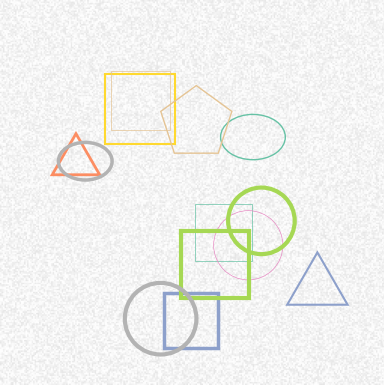[{"shape": "square", "thickness": 0.5, "radius": 0.37, "center": [0.581, 0.397]}, {"shape": "oval", "thickness": 1, "radius": 0.42, "center": [0.657, 0.644]}, {"shape": "triangle", "thickness": 2, "radius": 0.36, "center": [0.197, 0.582]}, {"shape": "triangle", "thickness": 1.5, "radius": 0.45, "center": [0.824, 0.254]}, {"shape": "square", "thickness": 2.5, "radius": 0.35, "center": [0.497, 0.167]}, {"shape": "circle", "thickness": 0.5, "radius": 0.45, "center": [0.645, 0.363]}, {"shape": "circle", "thickness": 3, "radius": 0.43, "center": [0.679, 0.426]}, {"shape": "square", "thickness": 3, "radius": 0.44, "center": [0.558, 0.313]}, {"shape": "square", "thickness": 1.5, "radius": 0.45, "center": [0.364, 0.717]}, {"shape": "pentagon", "thickness": 1, "radius": 0.49, "center": [0.51, 0.681]}, {"shape": "square", "thickness": 0.5, "radius": 0.38, "center": [0.365, 0.738]}, {"shape": "oval", "thickness": 2.5, "radius": 0.35, "center": [0.221, 0.581]}, {"shape": "circle", "thickness": 3, "radius": 0.46, "center": [0.417, 0.172]}]